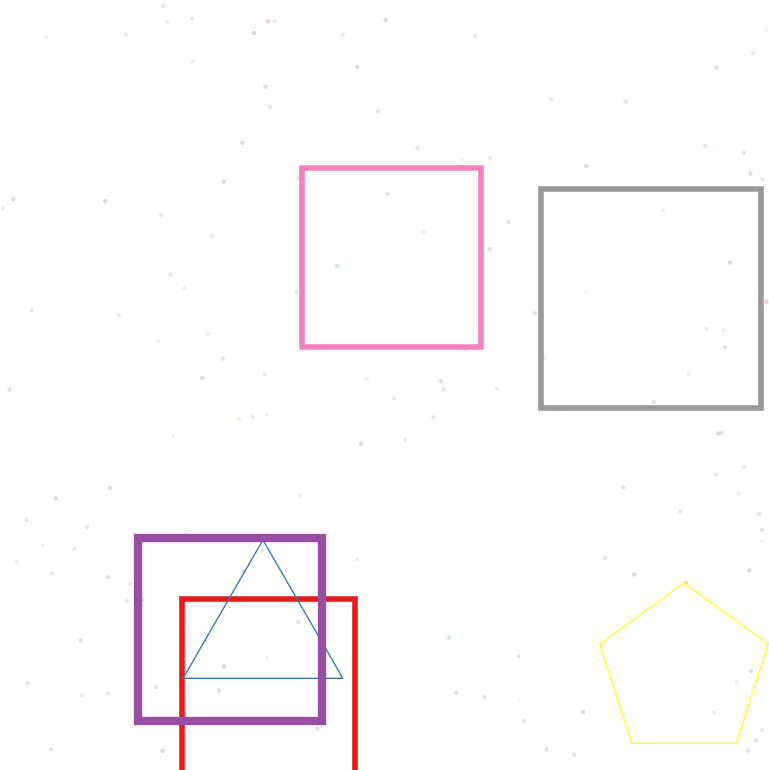[{"shape": "square", "thickness": 2, "radius": 0.56, "center": [0.349, 0.11]}, {"shape": "triangle", "thickness": 0.5, "radius": 0.6, "center": [0.342, 0.179]}, {"shape": "square", "thickness": 3, "radius": 0.6, "center": [0.299, 0.183]}, {"shape": "pentagon", "thickness": 0.5, "radius": 0.58, "center": [0.888, 0.128]}, {"shape": "square", "thickness": 2, "radius": 0.58, "center": [0.509, 0.665]}, {"shape": "square", "thickness": 2, "radius": 0.71, "center": [0.845, 0.612]}]